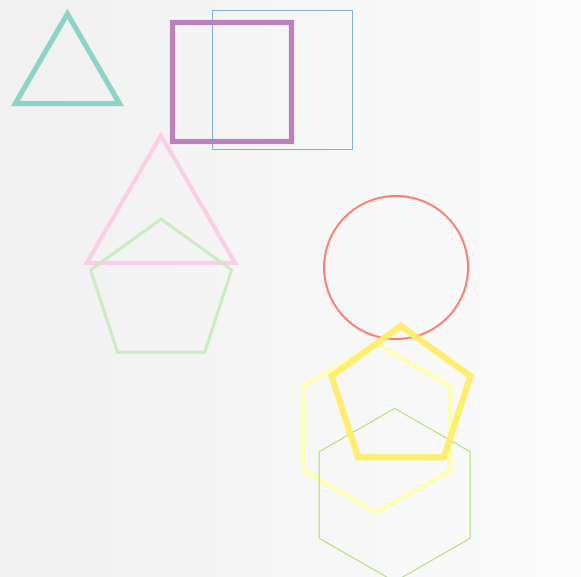[{"shape": "triangle", "thickness": 2.5, "radius": 0.52, "center": [0.116, 0.872]}, {"shape": "hexagon", "thickness": 2, "radius": 0.73, "center": [0.648, 0.258]}, {"shape": "circle", "thickness": 1, "radius": 0.62, "center": [0.681, 0.536]}, {"shape": "square", "thickness": 0.5, "radius": 0.6, "center": [0.485, 0.861]}, {"shape": "hexagon", "thickness": 0.5, "radius": 0.75, "center": [0.679, 0.142]}, {"shape": "triangle", "thickness": 2, "radius": 0.74, "center": [0.277, 0.617]}, {"shape": "square", "thickness": 2.5, "radius": 0.51, "center": [0.398, 0.858]}, {"shape": "pentagon", "thickness": 1.5, "radius": 0.64, "center": [0.277, 0.492]}, {"shape": "pentagon", "thickness": 3, "radius": 0.63, "center": [0.69, 0.309]}]